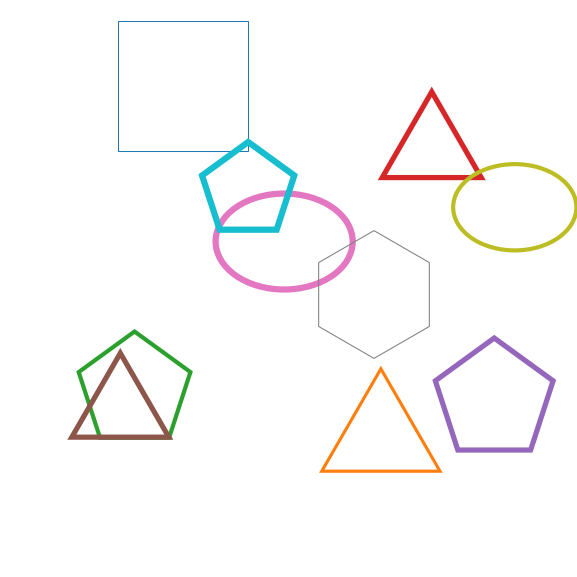[{"shape": "square", "thickness": 0.5, "radius": 0.57, "center": [0.317, 0.851]}, {"shape": "triangle", "thickness": 1.5, "radius": 0.59, "center": [0.66, 0.242]}, {"shape": "pentagon", "thickness": 2, "radius": 0.51, "center": [0.233, 0.323]}, {"shape": "triangle", "thickness": 2.5, "radius": 0.49, "center": [0.748, 0.741]}, {"shape": "pentagon", "thickness": 2.5, "radius": 0.54, "center": [0.856, 0.307]}, {"shape": "triangle", "thickness": 2.5, "radius": 0.48, "center": [0.208, 0.291]}, {"shape": "oval", "thickness": 3, "radius": 0.59, "center": [0.492, 0.581]}, {"shape": "hexagon", "thickness": 0.5, "radius": 0.55, "center": [0.648, 0.489]}, {"shape": "oval", "thickness": 2, "radius": 0.53, "center": [0.891, 0.64]}, {"shape": "pentagon", "thickness": 3, "radius": 0.42, "center": [0.43, 0.669]}]